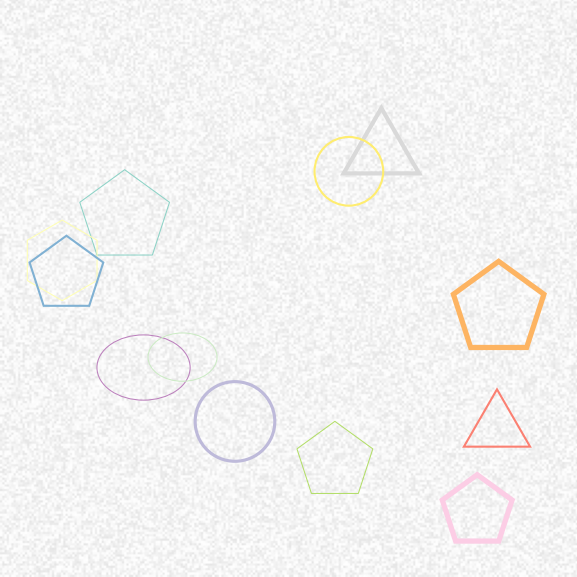[{"shape": "pentagon", "thickness": 0.5, "radius": 0.41, "center": [0.216, 0.624]}, {"shape": "hexagon", "thickness": 0.5, "radius": 0.35, "center": [0.108, 0.548]}, {"shape": "circle", "thickness": 1.5, "radius": 0.34, "center": [0.407, 0.269]}, {"shape": "triangle", "thickness": 1, "radius": 0.33, "center": [0.861, 0.259]}, {"shape": "pentagon", "thickness": 1, "radius": 0.34, "center": [0.115, 0.524]}, {"shape": "pentagon", "thickness": 2.5, "radius": 0.41, "center": [0.863, 0.464]}, {"shape": "pentagon", "thickness": 0.5, "radius": 0.35, "center": [0.58, 0.201]}, {"shape": "pentagon", "thickness": 2.5, "radius": 0.32, "center": [0.826, 0.114]}, {"shape": "triangle", "thickness": 2, "radius": 0.38, "center": [0.66, 0.737]}, {"shape": "oval", "thickness": 0.5, "radius": 0.4, "center": [0.249, 0.363]}, {"shape": "oval", "thickness": 0.5, "radius": 0.3, "center": [0.316, 0.381]}, {"shape": "circle", "thickness": 1, "radius": 0.3, "center": [0.604, 0.702]}]